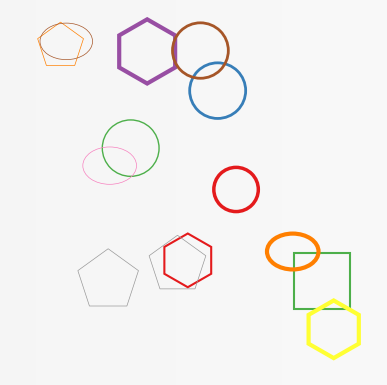[{"shape": "hexagon", "thickness": 1.5, "radius": 0.35, "center": [0.485, 0.324]}, {"shape": "circle", "thickness": 2.5, "radius": 0.29, "center": [0.609, 0.508]}, {"shape": "circle", "thickness": 2, "radius": 0.36, "center": [0.562, 0.765]}, {"shape": "square", "thickness": 1.5, "radius": 0.36, "center": [0.831, 0.27]}, {"shape": "circle", "thickness": 1, "radius": 0.37, "center": [0.337, 0.615]}, {"shape": "hexagon", "thickness": 3, "radius": 0.42, "center": [0.38, 0.866]}, {"shape": "oval", "thickness": 3, "radius": 0.33, "center": [0.755, 0.347]}, {"shape": "pentagon", "thickness": 0.5, "radius": 0.31, "center": [0.156, 0.88]}, {"shape": "hexagon", "thickness": 3, "radius": 0.37, "center": [0.861, 0.145]}, {"shape": "circle", "thickness": 2, "radius": 0.36, "center": [0.517, 0.869]}, {"shape": "oval", "thickness": 0.5, "radius": 0.34, "center": [0.171, 0.893]}, {"shape": "oval", "thickness": 0.5, "radius": 0.35, "center": [0.283, 0.57]}, {"shape": "pentagon", "thickness": 0.5, "radius": 0.41, "center": [0.279, 0.272]}, {"shape": "pentagon", "thickness": 0.5, "radius": 0.38, "center": [0.458, 0.312]}]